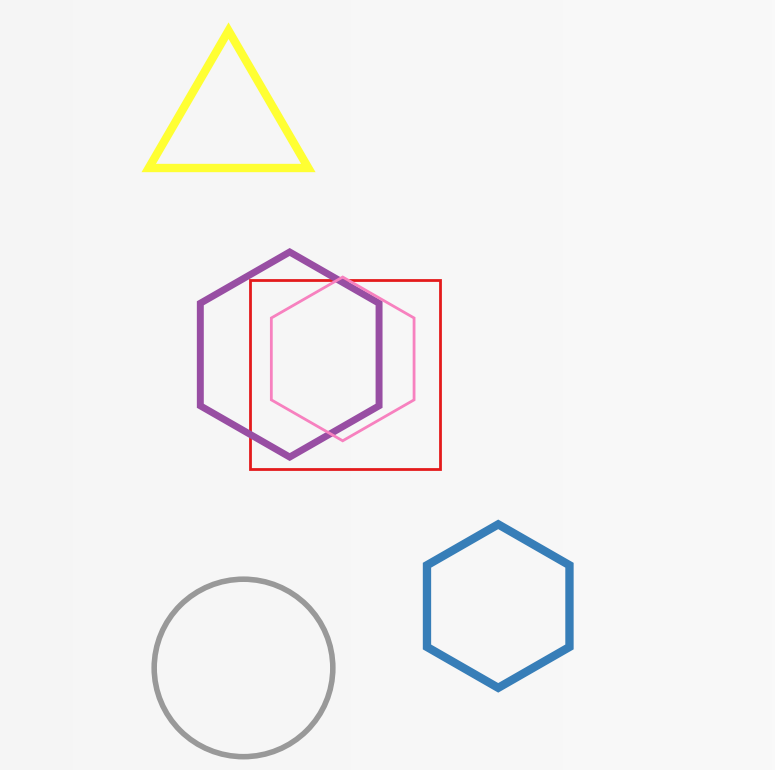[{"shape": "square", "thickness": 1, "radius": 0.61, "center": [0.445, 0.514]}, {"shape": "hexagon", "thickness": 3, "radius": 0.53, "center": [0.643, 0.213]}, {"shape": "hexagon", "thickness": 2.5, "radius": 0.67, "center": [0.374, 0.54]}, {"shape": "triangle", "thickness": 3, "radius": 0.59, "center": [0.295, 0.841]}, {"shape": "hexagon", "thickness": 1, "radius": 0.53, "center": [0.442, 0.534]}, {"shape": "circle", "thickness": 2, "radius": 0.58, "center": [0.314, 0.133]}]